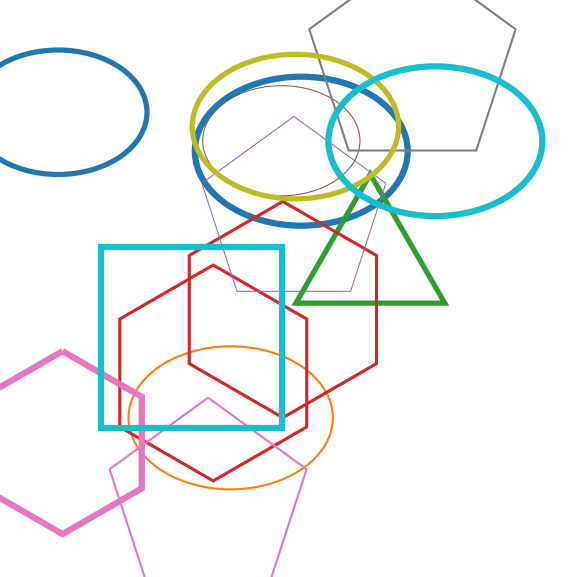[{"shape": "oval", "thickness": 2.5, "radius": 0.77, "center": [0.101, 0.805]}, {"shape": "oval", "thickness": 3, "radius": 0.92, "center": [0.522, 0.737]}, {"shape": "oval", "thickness": 1, "radius": 0.88, "center": [0.399, 0.276]}, {"shape": "triangle", "thickness": 2.5, "radius": 0.74, "center": [0.641, 0.549]}, {"shape": "hexagon", "thickness": 1.5, "radius": 0.94, "center": [0.49, 0.463]}, {"shape": "hexagon", "thickness": 1.5, "radius": 0.93, "center": [0.369, 0.353]}, {"shape": "pentagon", "thickness": 0.5, "radius": 0.84, "center": [0.509, 0.63]}, {"shape": "oval", "thickness": 0.5, "radius": 0.68, "center": [0.487, 0.755]}, {"shape": "hexagon", "thickness": 3, "radius": 0.79, "center": [0.108, 0.233]}, {"shape": "pentagon", "thickness": 1, "radius": 0.9, "center": [0.36, 0.131]}, {"shape": "pentagon", "thickness": 1, "radius": 0.94, "center": [0.714, 0.89]}, {"shape": "oval", "thickness": 2.5, "radius": 0.89, "center": [0.512, 0.78]}, {"shape": "oval", "thickness": 3, "radius": 0.93, "center": [0.754, 0.755]}, {"shape": "square", "thickness": 3, "radius": 0.78, "center": [0.332, 0.414]}]